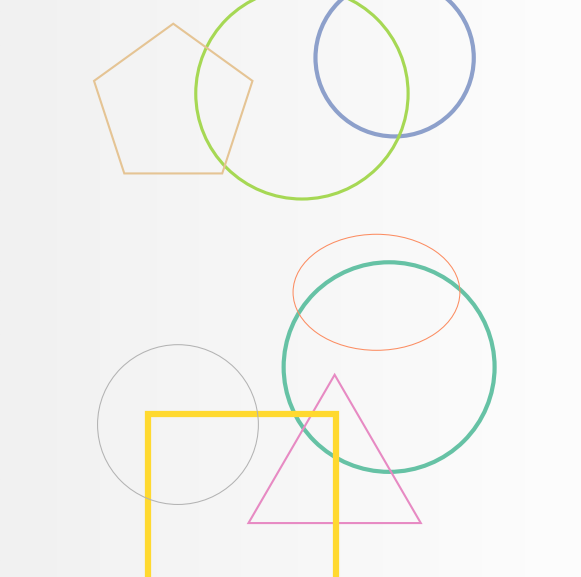[{"shape": "circle", "thickness": 2, "radius": 0.91, "center": [0.669, 0.364]}, {"shape": "oval", "thickness": 0.5, "radius": 0.72, "center": [0.648, 0.493]}, {"shape": "circle", "thickness": 2, "radius": 0.68, "center": [0.679, 0.899]}, {"shape": "triangle", "thickness": 1, "radius": 0.86, "center": [0.576, 0.179]}, {"shape": "circle", "thickness": 1.5, "radius": 0.91, "center": [0.519, 0.837]}, {"shape": "square", "thickness": 3, "radius": 0.81, "center": [0.417, 0.12]}, {"shape": "pentagon", "thickness": 1, "radius": 0.72, "center": [0.298, 0.815]}, {"shape": "circle", "thickness": 0.5, "radius": 0.69, "center": [0.306, 0.264]}]